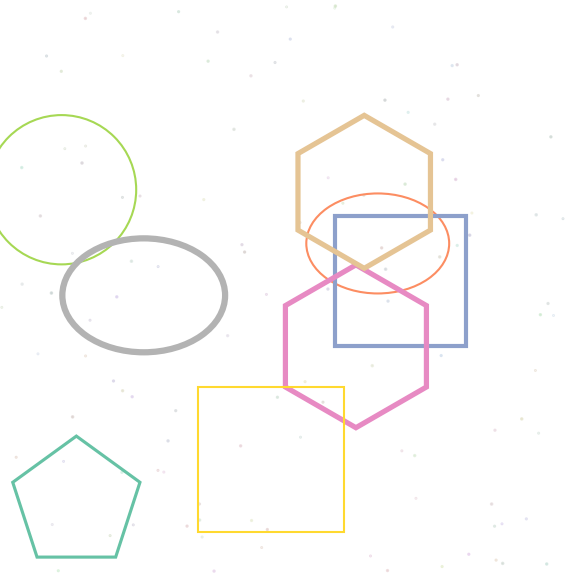[{"shape": "pentagon", "thickness": 1.5, "radius": 0.58, "center": [0.132, 0.128]}, {"shape": "oval", "thickness": 1, "radius": 0.62, "center": [0.654, 0.578]}, {"shape": "square", "thickness": 2, "radius": 0.57, "center": [0.693, 0.513]}, {"shape": "hexagon", "thickness": 2.5, "radius": 0.7, "center": [0.616, 0.4]}, {"shape": "circle", "thickness": 1, "radius": 0.65, "center": [0.107, 0.671]}, {"shape": "square", "thickness": 1, "radius": 0.63, "center": [0.469, 0.203]}, {"shape": "hexagon", "thickness": 2.5, "radius": 0.66, "center": [0.631, 0.667]}, {"shape": "oval", "thickness": 3, "radius": 0.7, "center": [0.249, 0.488]}]